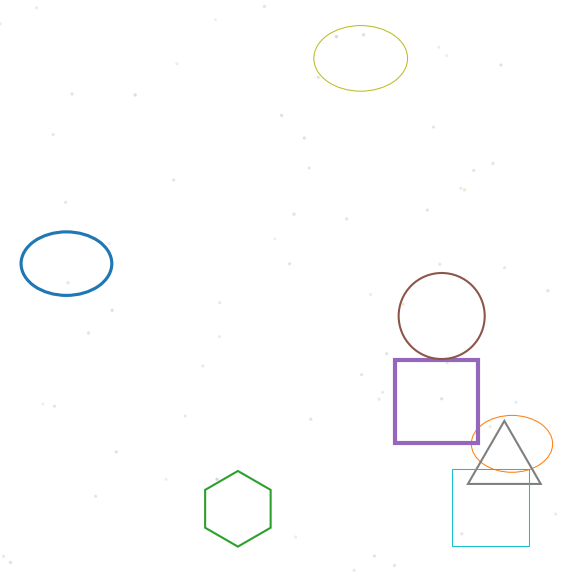[{"shape": "oval", "thickness": 1.5, "radius": 0.39, "center": [0.115, 0.543]}, {"shape": "oval", "thickness": 0.5, "radius": 0.35, "center": [0.887, 0.231]}, {"shape": "hexagon", "thickness": 1, "radius": 0.33, "center": [0.412, 0.118]}, {"shape": "square", "thickness": 2, "radius": 0.36, "center": [0.756, 0.304]}, {"shape": "circle", "thickness": 1, "radius": 0.37, "center": [0.765, 0.452]}, {"shape": "triangle", "thickness": 1, "radius": 0.36, "center": [0.873, 0.198]}, {"shape": "oval", "thickness": 0.5, "radius": 0.41, "center": [0.625, 0.898]}, {"shape": "square", "thickness": 0.5, "radius": 0.33, "center": [0.85, 0.12]}]